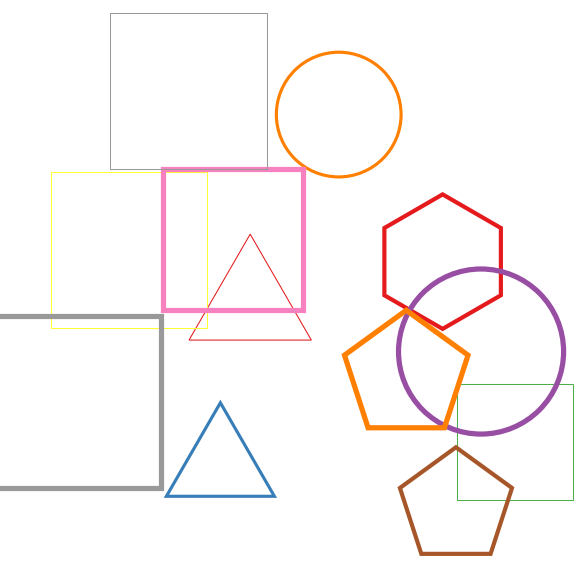[{"shape": "hexagon", "thickness": 2, "radius": 0.58, "center": [0.766, 0.546]}, {"shape": "triangle", "thickness": 0.5, "radius": 0.61, "center": [0.433, 0.471]}, {"shape": "triangle", "thickness": 1.5, "radius": 0.54, "center": [0.382, 0.194]}, {"shape": "square", "thickness": 0.5, "radius": 0.5, "center": [0.892, 0.234]}, {"shape": "circle", "thickness": 2.5, "radius": 0.71, "center": [0.833, 0.39]}, {"shape": "circle", "thickness": 1.5, "radius": 0.54, "center": [0.587, 0.801]}, {"shape": "pentagon", "thickness": 2.5, "radius": 0.56, "center": [0.703, 0.349]}, {"shape": "square", "thickness": 0.5, "radius": 0.68, "center": [0.223, 0.566]}, {"shape": "pentagon", "thickness": 2, "radius": 0.51, "center": [0.79, 0.123]}, {"shape": "square", "thickness": 2.5, "radius": 0.61, "center": [0.403, 0.585]}, {"shape": "square", "thickness": 2.5, "radius": 0.74, "center": [0.13, 0.302]}, {"shape": "square", "thickness": 0.5, "radius": 0.68, "center": [0.326, 0.842]}]